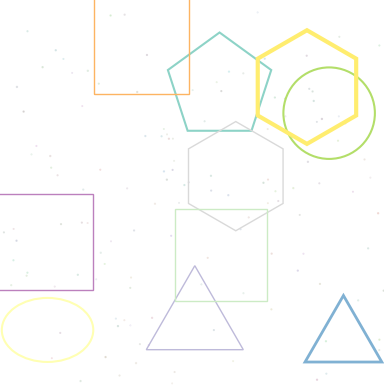[{"shape": "pentagon", "thickness": 1.5, "radius": 0.71, "center": [0.57, 0.774]}, {"shape": "oval", "thickness": 1.5, "radius": 0.59, "center": [0.123, 0.143]}, {"shape": "triangle", "thickness": 1, "radius": 0.73, "center": [0.506, 0.164]}, {"shape": "triangle", "thickness": 2, "radius": 0.58, "center": [0.892, 0.117]}, {"shape": "square", "thickness": 1, "radius": 0.62, "center": [0.368, 0.879]}, {"shape": "circle", "thickness": 1.5, "radius": 0.59, "center": [0.855, 0.706]}, {"shape": "hexagon", "thickness": 1, "radius": 0.71, "center": [0.612, 0.542]}, {"shape": "square", "thickness": 1, "radius": 0.62, "center": [0.116, 0.372]}, {"shape": "square", "thickness": 1, "radius": 0.6, "center": [0.573, 0.337]}, {"shape": "hexagon", "thickness": 3, "radius": 0.74, "center": [0.797, 0.774]}]